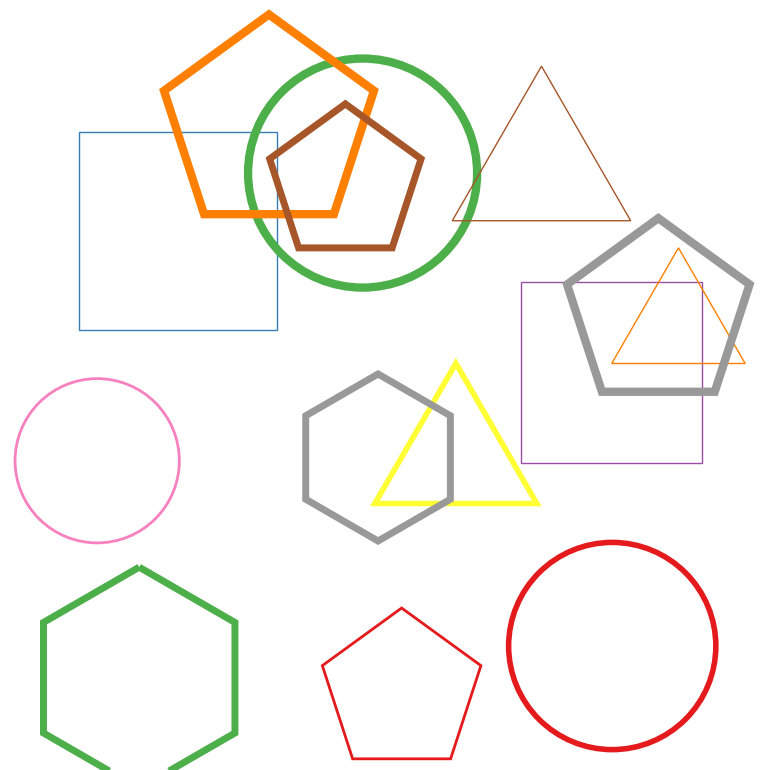[{"shape": "circle", "thickness": 2, "radius": 0.67, "center": [0.795, 0.161]}, {"shape": "pentagon", "thickness": 1, "radius": 0.54, "center": [0.522, 0.102]}, {"shape": "square", "thickness": 0.5, "radius": 0.64, "center": [0.232, 0.7]}, {"shape": "circle", "thickness": 3, "radius": 0.74, "center": [0.471, 0.775]}, {"shape": "hexagon", "thickness": 2.5, "radius": 0.72, "center": [0.181, 0.12]}, {"shape": "square", "thickness": 0.5, "radius": 0.59, "center": [0.794, 0.516]}, {"shape": "triangle", "thickness": 0.5, "radius": 0.5, "center": [0.881, 0.578]}, {"shape": "pentagon", "thickness": 3, "radius": 0.72, "center": [0.349, 0.838]}, {"shape": "triangle", "thickness": 2, "radius": 0.61, "center": [0.592, 0.407]}, {"shape": "pentagon", "thickness": 2.5, "radius": 0.52, "center": [0.449, 0.762]}, {"shape": "triangle", "thickness": 0.5, "radius": 0.67, "center": [0.703, 0.78]}, {"shape": "circle", "thickness": 1, "radius": 0.53, "center": [0.126, 0.402]}, {"shape": "hexagon", "thickness": 2.5, "radius": 0.54, "center": [0.491, 0.406]}, {"shape": "pentagon", "thickness": 3, "radius": 0.62, "center": [0.855, 0.592]}]